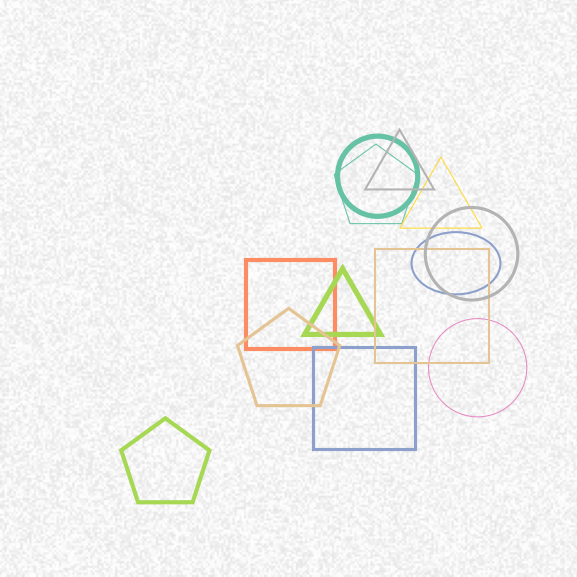[{"shape": "circle", "thickness": 2.5, "radius": 0.35, "center": [0.654, 0.694]}, {"shape": "pentagon", "thickness": 0.5, "radius": 0.38, "center": [0.651, 0.674]}, {"shape": "square", "thickness": 2, "radius": 0.38, "center": [0.503, 0.471]}, {"shape": "square", "thickness": 1.5, "radius": 0.44, "center": [0.631, 0.31]}, {"shape": "oval", "thickness": 1, "radius": 0.38, "center": [0.79, 0.543]}, {"shape": "circle", "thickness": 0.5, "radius": 0.43, "center": [0.827, 0.362]}, {"shape": "pentagon", "thickness": 2, "radius": 0.4, "center": [0.286, 0.194]}, {"shape": "triangle", "thickness": 2.5, "radius": 0.38, "center": [0.593, 0.458]}, {"shape": "triangle", "thickness": 0.5, "radius": 0.41, "center": [0.764, 0.645]}, {"shape": "pentagon", "thickness": 1.5, "radius": 0.47, "center": [0.5, 0.372]}, {"shape": "square", "thickness": 1, "radius": 0.49, "center": [0.748, 0.47]}, {"shape": "circle", "thickness": 1.5, "radius": 0.4, "center": [0.817, 0.56]}, {"shape": "triangle", "thickness": 1, "radius": 0.34, "center": [0.692, 0.706]}]